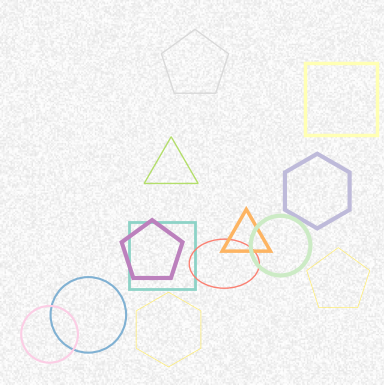[{"shape": "square", "thickness": 2, "radius": 0.43, "center": [0.42, 0.336]}, {"shape": "square", "thickness": 2.5, "radius": 0.47, "center": [0.886, 0.743]}, {"shape": "hexagon", "thickness": 3, "radius": 0.48, "center": [0.824, 0.504]}, {"shape": "oval", "thickness": 1, "radius": 0.46, "center": [0.583, 0.315]}, {"shape": "circle", "thickness": 1.5, "radius": 0.49, "center": [0.229, 0.182]}, {"shape": "triangle", "thickness": 2.5, "radius": 0.36, "center": [0.64, 0.384]}, {"shape": "triangle", "thickness": 1, "radius": 0.4, "center": [0.445, 0.564]}, {"shape": "circle", "thickness": 1.5, "radius": 0.37, "center": [0.129, 0.132]}, {"shape": "pentagon", "thickness": 1, "radius": 0.46, "center": [0.506, 0.832]}, {"shape": "pentagon", "thickness": 3, "radius": 0.42, "center": [0.395, 0.345]}, {"shape": "circle", "thickness": 3, "radius": 0.39, "center": [0.729, 0.362]}, {"shape": "pentagon", "thickness": 0.5, "radius": 0.43, "center": [0.879, 0.271]}, {"shape": "hexagon", "thickness": 0.5, "radius": 0.49, "center": [0.438, 0.144]}]